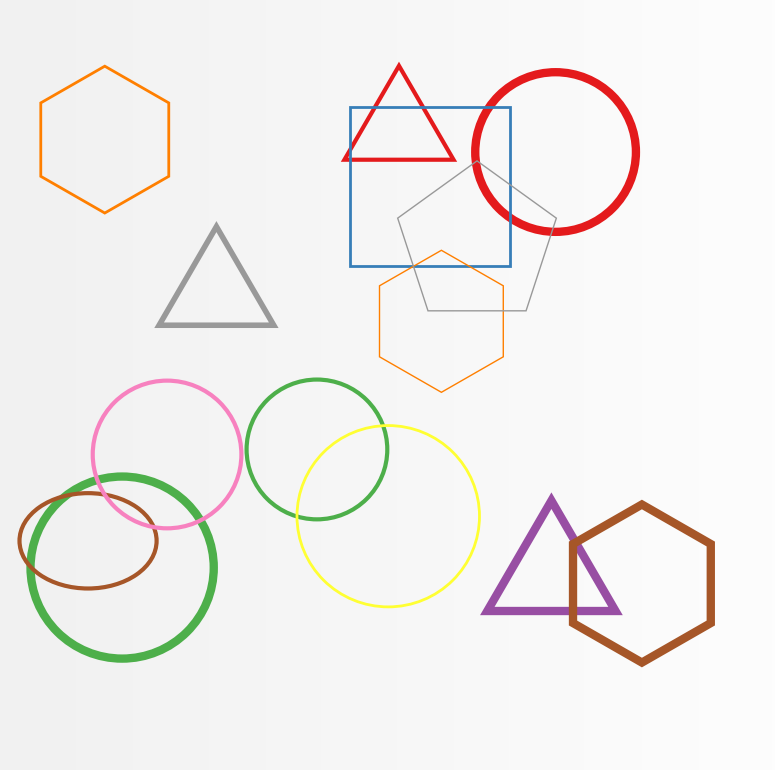[{"shape": "circle", "thickness": 3, "radius": 0.52, "center": [0.717, 0.803]}, {"shape": "triangle", "thickness": 1.5, "radius": 0.41, "center": [0.515, 0.833]}, {"shape": "square", "thickness": 1, "radius": 0.52, "center": [0.555, 0.758]}, {"shape": "circle", "thickness": 1.5, "radius": 0.45, "center": [0.409, 0.416]}, {"shape": "circle", "thickness": 3, "radius": 0.59, "center": [0.158, 0.263]}, {"shape": "triangle", "thickness": 3, "radius": 0.48, "center": [0.712, 0.254]}, {"shape": "hexagon", "thickness": 1, "radius": 0.48, "center": [0.135, 0.819]}, {"shape": "hexagon", "thickness": 0.5, "radius": 0.46, "center": [0.57, 0.583]}, {"shape": "circle", "thickness": 1, "radius": 0.59, "center": [0.501, 0.33]}, {"shape": "oval", "thickness": 1.5, "radius": 0.44, "center": [0.114, 0.298]}, {"shape": "hexagon", "thickness": 3, "radius": 0.51, "center": [0.828, 0.242]}, {"shape": "circle", "thickness": 1.5, "radius": 0.48, "center": [0.216, 0.41]}, {"shape": "triangle", "thickness": 2, "radius": 0.43, "center": [0.279, 0.62]}, {"shape": "pentagon", "thickness": 0.5, "radius": 0.54, "center": [0.616, 0.683]}]